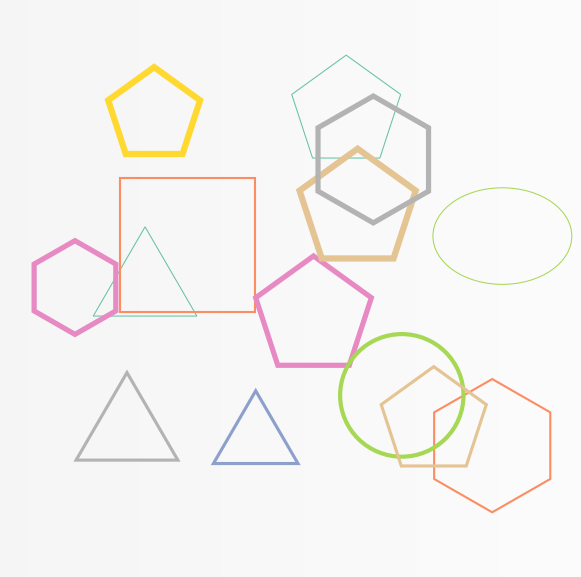[{"shape": "triangle", "thickness": 0.5, "radius": 0.51, "center": [0.25, 0.503]}, {"shape": "pentagon", "thickness": 0.5, "radius": 0.49, "center": [0.596, 0.805]}, {"shape": "hexagon", "thickness": 1, "radius": 0.58, "center": [0.847, 0.227]}, {"shape": "square", "thickness": 1, "radius": 0.58, "center": [0.323, 0.575]}, {"shape": "triangle", "thickness": 1.5, "radius": 0.42, "center": [0.44, 0.238]}, {"shape": "pentagon", "thickness": 2.5, "radius": 0.52, "center": [0.539, 0.451]}, {"shape": "hexagon", "thickness": 2.5, "radius": 0.41, "center": [0.129, 0.501]}, {"shape": "oval", "thickness": 0.5, "radius": 0.6, "center": [0.864, 0.59]}, {"shape": "circle", "thickness": 2, "radius": 0.53, "center": [0.691, 0.314]}, {"shape": "pentagon", "thickness": 3, "radius": 0.42, "center": [0.265, 0.8]}, {"shape": "pentagon", "thickness": 3, "radius": 0.53, "center": [0.615, 0.637]}, {"shape": "pentagon", "thickness": 1.5, "radius": 0.48, "center": [0.746, 0.269]}, {"shape": "hexagon", "thickness": 2.5, "radius": 0.55, "center": [0.642, 0.723]}, {"shape": "triangle", "thickness": 1.5, "radius": 0.51, "center": [0.218, 0.253]}]